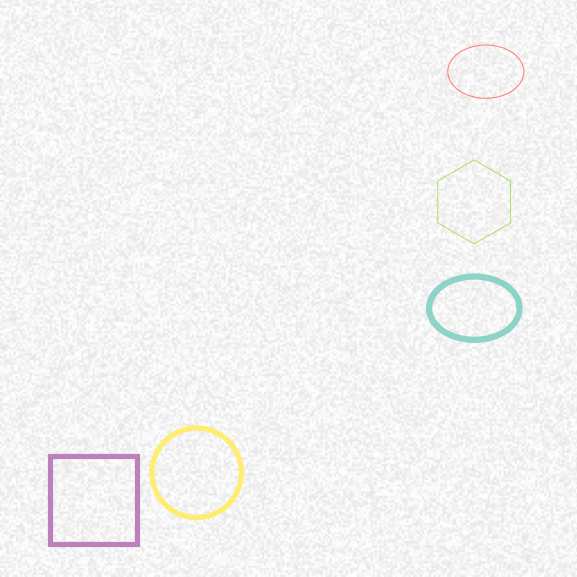[{"shape": "oval", "thickness": 3, "radius": 0.39, "center": [0.821, 0.465]}, {"shape": "oval", "thickness": 0.5, "radius": 0.33, "center": [0.841, 0.875]}, {"shape": "hexagon", "thickness": 0.5, "radius": 0.36, "center": [0.821, 0.649]}, {"shape": "square", "thickness": 2.5, "radius": 0.38, "center": [0.162, 0.134]}, {"shape": "circle", "thickness": 2.5, "radius": 0.39, "center": [0.341, 0.181]}]